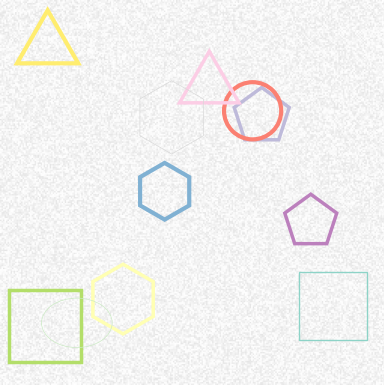[{"shape": "square", "thickness": 1, "radius": 0.44, "center": [0.864, 0.204]}, {"shape": "hexagon", "thickness": 2.5, "radius": 0.45, "center": [0.32, 0.223]}, {"shape": "pentagon", "thickness": 2.5, "radius": 0.38, "center": [0.68, 0.698]}, {"shape": "circle", "thickness": 3, "radius": 0.37, "center": [0.656, 0.712]}, {"shape": "hexagon", "thickness": 3, "radius": 0.37, "center": [0.428, 0.503]}, {"shape": "square", "thickness": 2.5, "radius": 0.46, "center": [0.117, 0.154]}, {"shape": "triangle", "thickness": 2.5, "radius": 0.45, "center": [0.544, 0.777]}, {"shape": "hexagon", "thickness": 0.5, "radius": 0.48, "center": [0.446, 0.695]}, {"shape": "pentagon", "thickness": 2.5, "radius": 0.35, "center": [0.807, 0.425]}, {"shape": "oval", "thickness": 0.5, "radius": 0.46, "center": [0.2, 0.161]}, {"shape": "triangle", "thickness": 3, "radius": 0.46, "center": [0.124, 0.881]}]